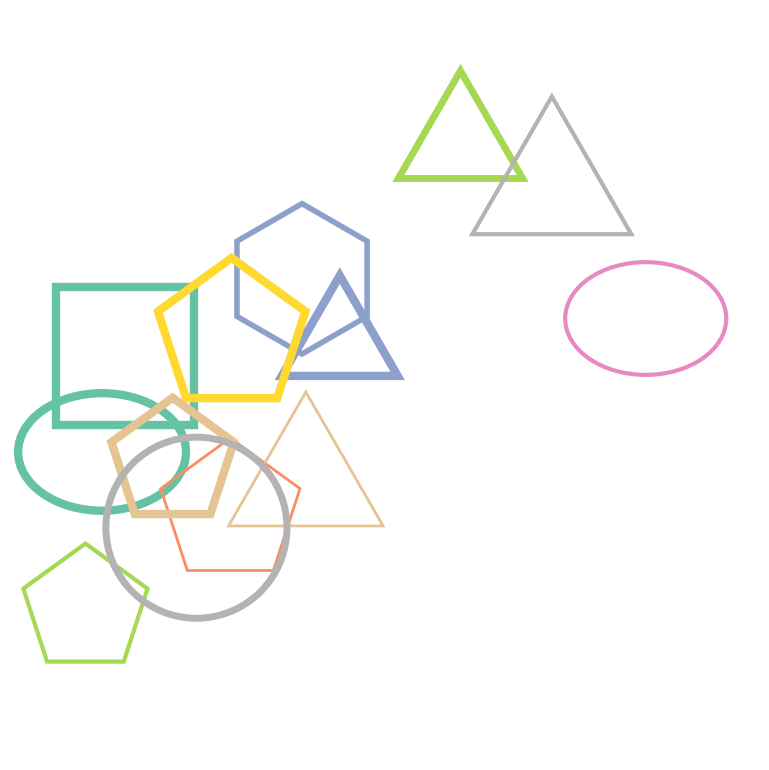[{"shape": "square", "thickness": 3, "radius": 0.45, "center": [0.162, 0.538]}, {"shape": "oval", "thickness": 3, "radius": 0.55, "center": [0.133, 0.413]}, {"shape": "pentagon", "thickness": 1, "radius": 0.48, "center": [0.299, 0.336]}, {"shape": "triangle", "thickness": 3, "radius": 0.43, "center": [0.441, 0.555]}, {"shape": "hexagon", "thickness": 2, "radius": 0.49, "center": [0.392, 0.638]}, {"shape": "oval", "thickness": 1.5, "radius": 0.52, "center": [0.839, 0.586]}, {"shape": "triangle", "thickness": 2.5, "radius": 0.47, "center": [0.598, 0.815]}, {"shape": "pentagon", "thickness": 1.5, "radius": 0.42, "center": [0.111, 0.209]}, {"shape": "pentagon", "thickness": 3, "radius": 0.5, "center": [0.301, 0.564]}, {"shape": "triangle", "thickness": 1, "radius": 0.58, "center": [0.397, 0.375]}, {"shape": "pentagon", "thickness": 3, "radius": 0.42, "center": [0.224, 0.4]}, {"shape": "circle", "thickness": 2.5, "radius": 0.59, "center": [0.255, 0.315]}, {"shape": "triangle", "thickness": 1.5, "radius": 0.6, "center": [0.717, 0.755]}]